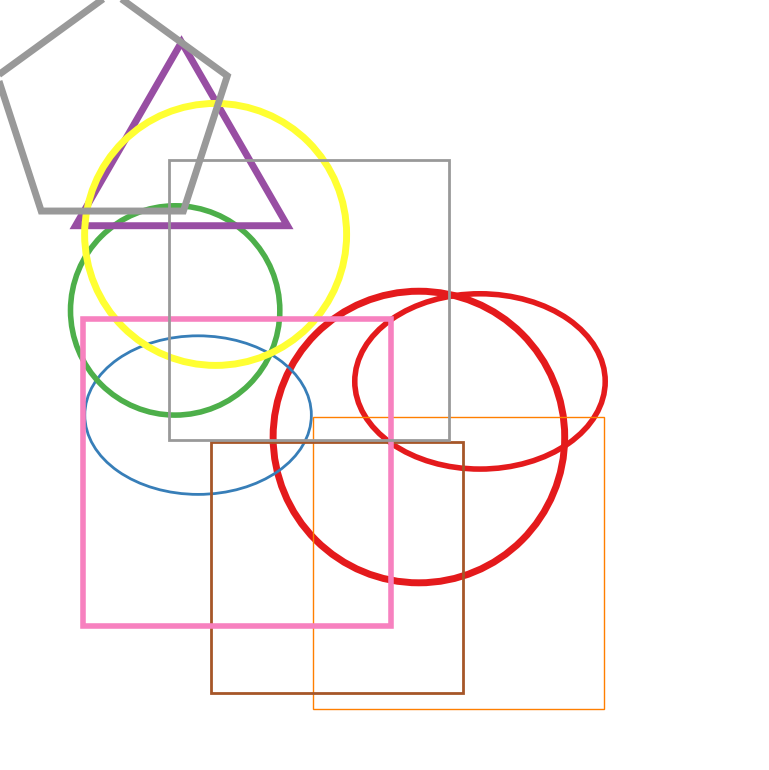[{"shape": "oval", "thickness": 2, "radius": 0.81, "center": [0.623, 0.505]}, {"shape": "circle", "thickness": 2.5, "radius": 0.95, "center": [0.544, 0.432]}, {"shape": "oval", "thickness": 1, "radius": 0.74, "center": [0.257, 0.461]}, {"shape": "circle", "thickness": 2, "radius": 0.68, "center": [0.227, 0.597]}, {"shape": "triangle", "thickness": 2.5, "radius": 0.79, "center": [0.236, 0.786]}, {"shape": "square", "thickness": 0.5, "radius": 0.95, "center": [0.595, 0.269]}, {"shape": "circle", "thickness": 2.5, "radius": 0.85, "center": [0.28, 0.696]}, {"shape": "square", "thickness": 1, "radius": 0.82, "center": [0.437, 0.263]}, {"shape": "square", "thickness": 2, "radius": 1.0, "center": [0.308, 0.386]}, {"shape": "pentagon", "thickness": 2.5, "radius": 0.79, "center": [0.146, 0.853]}, {"shape": "square", "thickness": 1, "radius": 0.91, "center": [0.402, 0.61]}]